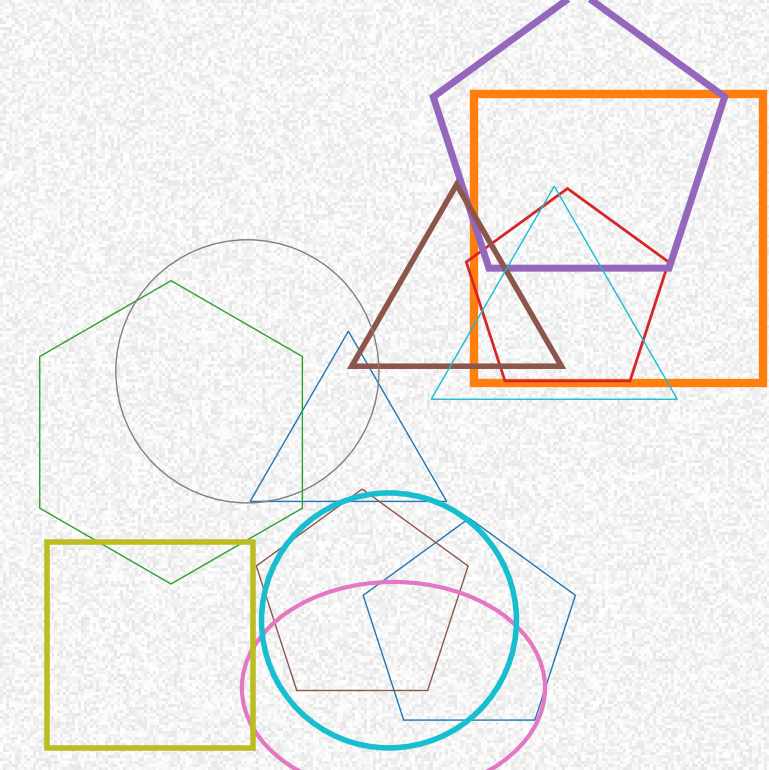[{"shape": "triangle", "thickness": 0.5, "radius": 0.74, "center": [0.452, 0.423]}, {"shape": "pentagon", "thickness": 0.5, "radius": 0.72, "center": [0.609, 0.182]}, {"shape": "square", "thickness": 3, "radius": 0.94, "center": [0.803, 0.69]}, {"shape": "hexagon", "thickness": 0.5, "radius": 0.98, "center": [0.222, 0.439]}, {"shape": "pentagon", "thickness": 1, "radius": 0.69, "center": [0.737, 0.617]}, {"shape": "pentagon", "thickness": 2.5, "radius": 0.99, "center": [0.752, 0.813]}, {"shape": "triangle", "thickness": 2, "radius": 0.79, "center": [0.593, 0.603]}, {"shape": "pentagon", "thickness": 0.5, "radius": 0.72, "center": [0.47, 0.22]}, {"shape": "oval", "thickness": 1.5, "radius": 0.98, "center": [0.511, 0.106]}, {"shape": "circle", "thickness": 0.5, "radius": 0.85, "center": [0.321, 0.518]}, {"shape": "square", "thickness": 2, "radius": 0.67, "center": [0.194, 0.162]}, {"shape": "triangle", "thickness": 0.5, "radius": 0.92, "center": [0.72, 0.574]}, {"shape": "circle", "thickness": 2, "radius": 0.83, "center": [0.505, 0.194]}]